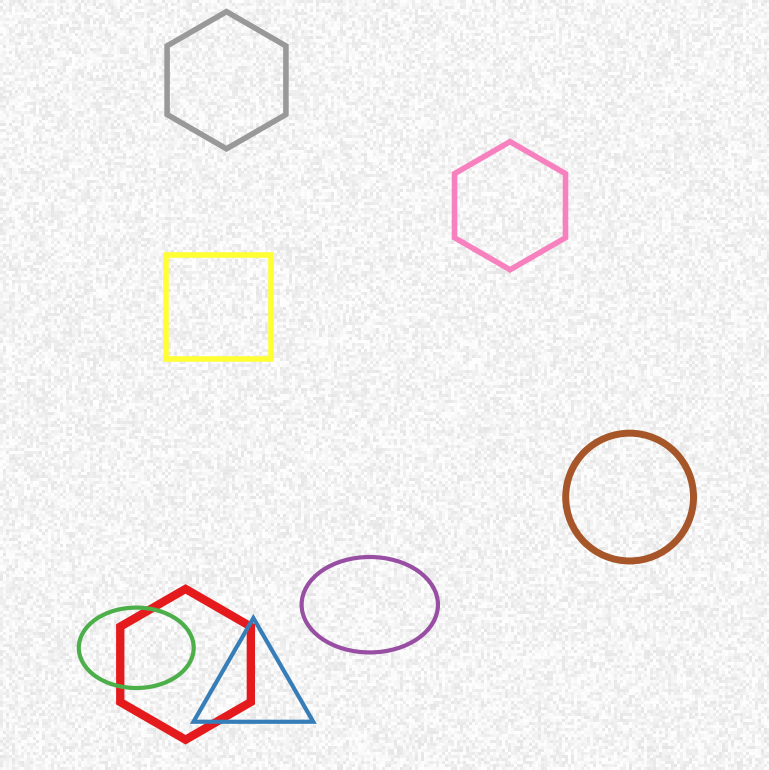[{"shape": "hexagon", "thickness": 3, "radius": 0.49, "center": [0.241, 0.137]}, {"shape": "triangle", "thickness": 1.5, "radius": 0.45, "center": [0.329, 0.108]}, {"shape": "oval", "thickness": 1.5, "radius": 0.37, "center": [0.177, 0.159]}, {"shape": "oval", "thickness": 1.5, "radius": 0.44, "center": [0.48, 0.215]}, {"shape": "square", "thickness": 2, "radius": 0.34, "center": [0.283, 0.601]}, {"shape": "circle", "thickness": 2.5, "radius": 0.41, "center": [0.818, 0.354]}, {"shape": "hexagon", "thickness": 2, "radius": 0.42, "center": [0.662, 0.733]}, {"shape": "hexagon", "thickness": 2, "radius": 0.45, "center": [0.294, 0.896]}]